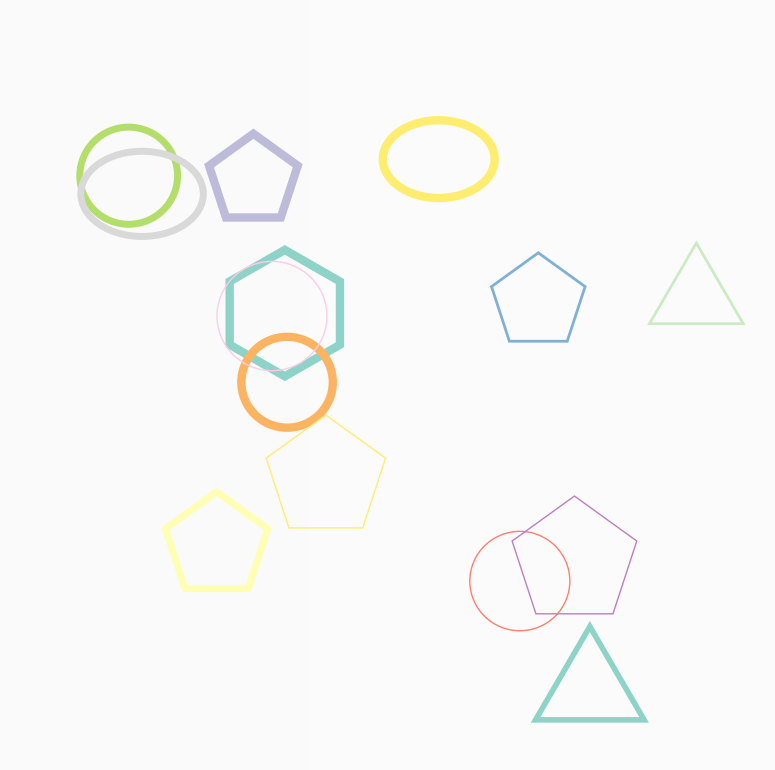[{"shape": "triangle", "thickness": 2, "radius": 0.4, "center": [0.761, 0.106]}, {"shape": "hexagon", "thickness": 3, "radius": 0.41, "center": [0.368, 0.593]}, {"shape": "pentagon", "thickness": 2.5, "radius": 0.35, "center": [0.279, 0.292]}, {"shape": "pentagon", "thickness": 3, "radius": 0.3, "center": [0.327, 0.766]}, {"shape": "circle", "thickness": 0.5, "radius": 0.32, "center": [0.671, 0.245]}, {"shape": "pentagon", "thickness": 1, "radius": 0.32, "center": [0.695, 0.608]}, {"shape": "circle", "thickness": 3, "radius": 0.3, "center": [0.37, 0.504]}, {"shape": "circle", "thickness": 2.5, "radius": 0.32, "center": [0.166, 0.772]}, {"shape": "circle", "thickness": 0.5, "radius": 0.35, "center": [0.351, 0.59]}, {"shape": "oval", "thickness": 2.5, "radius": 0.4, "center": [0.183, 0.748]}, {"shape": "pentagon", "thickness": 0.5, "radius": 0.42, "center": [0.741, 0.271]}, {"shape": "triangle", "thickness": 1, "radius": 0.35, "center": [0.899, 0.615]}, {"shape": "pentagon", "thickness": 0.5, "radius": 0.41, "center": [0.42, 0.38]}, {"shape": "oval", "thickness": 3, "radius": 0.36, "center": [0.566, 0.793]}]